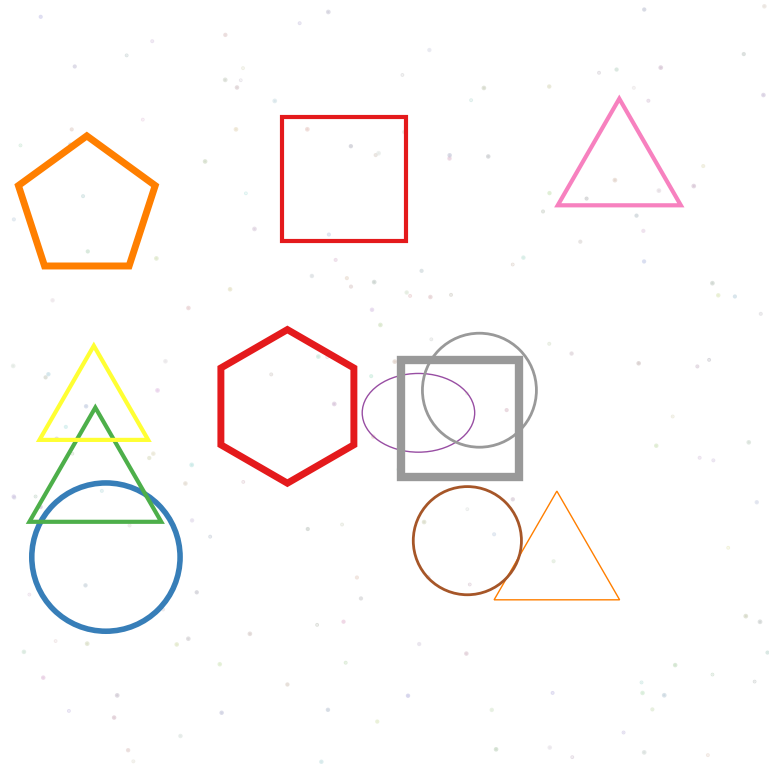[{"shape": "hexagon", "thickness": 2.5, "radius": 0.5, "center": [0.373, 0.472]}, {"shape": "square", "thickness": 1.5, "radius": 0.4, "center": [0.447, 0.768]}, {"shape": "circle", "thickness": 2, "radius": 0.48, "center": [0.138, 0.277]}, {"shape": "triangle", "thickness": 1.5, "radius": 0.49, "center": [0.124, 0.372]}, {"shape": "oval", "thickness": 0.5, "radius": 0.37, "center": [0.543, 0.464]}, {"shape": "pentagon", "thickness": 2.5, "radius": 0.47, "center": [0.113, 0.73]}, {"shape": "triangle", "thickness": 0.5, "radius": 0.47, "center": [0.723, 0.268]}, {"shape": "triangle", "thickness": 1.5, "radius": 0.41, "center": [0.122, 0.469]}, {"shape": "circle", "thickness": 1, "radius": 0.35, "center": [0.607, 0.298]}, {"shape": "triangle", "thickness": 1.5, "radius": 0.46, "center": [0.804, 0.78]}, {"shape": "square", "thickness": 3, "radius": 0.38, "center": [0.597, 0.457]}, {"shape": "circle", "thickness": 1, "radius": 0.37, "center": [0.623, 0.493]}]